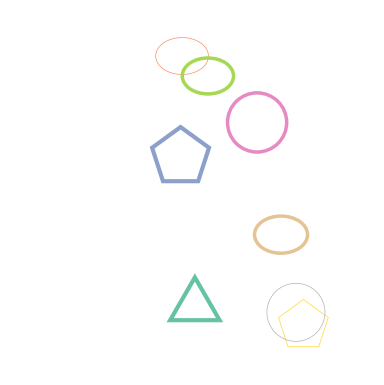[{"shape": "triangle", "thickness": 3, "radius": 0.37, "center": [0.506, 0.205]}, {"shape": "oval", "thickness": 0.5, "radius": 0.34, "center": [0.473, 0.854]}, {"shape": "pentagon", "thickness": 3, "radius": 0.39, "center": [0.469, 0.592]}, {"shape": "circle", "thickness": 2.5, "radius": 0.38, "center": [0.668, 0.682]}, {"shape": "oval", "thickness": 2.5, "radius": 0.33, "center": [0.54, 0.803]}, {"shape": "pentagon", "thickness": 0.5, "radius": 0.34, "center": [0.788, 0.154]}, {"shape": "oval", "thickness": 2.5, "radius": 0.34, "center": [0.73, 0.391]}, {"shape": "circle", "thickness": 0.5, "radius": 0.38, "center": [0.769, 0.189]}]